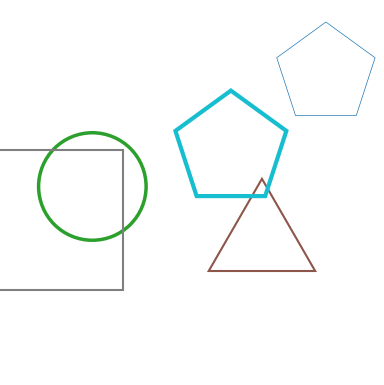[{"shape": "pentagon", "thickness": 0.5, "radius": 0.67, "center": [0.847, 0.809]}, {"shape": "circle", "thickness": 2.5, "radius": 0.7, "center": [0.24, 0.516]}, {"shape": "triangle", "thickness": 1.5, "radius": 0.8, "center": [0.68, 0.376]}, {"shape": "square", "thickness": 1.5, "radius": 0.91, "center": [0.137, 0.428]}, {"shape": "pentagon", "thickness": 3, "radius": 0.76, "center": [0.6, 0.613]}]